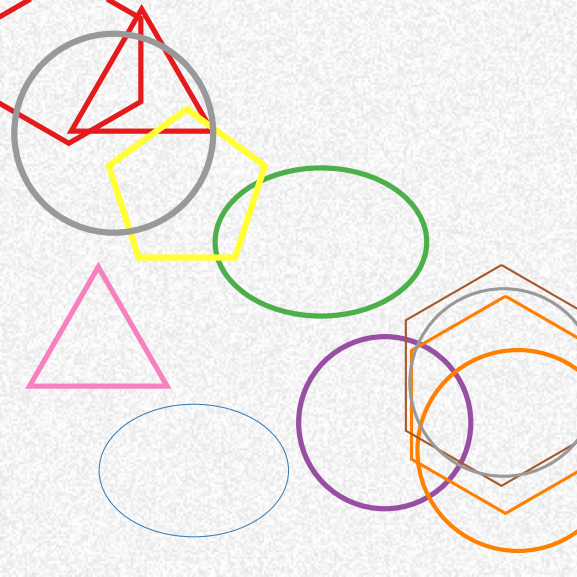[{"shape": "triangle", "thickness": 2.5, "radius": 0.7, "center": [0.245, 0.842]}, {"shape": "hexagon", "thickness": 2.5, "radius": 0.72, "center": [0.119, 0.895]}, {"shape": "oval", "thickness": 0.5, "radius": 0.82, "center": [0.336, 0.184]}, {"shape": "oval", "thickness": 2.5, "radius": 0.92, "center": [0.556, 0.58]}, {"shape": "circle", "thickness": 2.5, "radius": 0.75, "center": [0.666, 0.267]}, {"shape": "hexagon", "thickness": 1.5, "radius": 0.94, "center": [0.875, 0.298]}, {"shape": "circle", "thickness": 2, "radius": 0.87, "center": [0.897, 0.219]}, {"shape": "pentagon", "thickness": 3, "radius": 0.71, "center": [0.324, 0.668]}, {"shape": "hexagon", "thickness": 1, "radius": 0.96, "center": [0.868, 0.349]}, {"shape": "triangle", "thickness": 2.5, "radius": 0.69, "center": [0.17, 0.399]}, {"shape": "circle", "thickness": 3, "radius": 0.86, "center": [0.197, 0.768]}, {"shape": "circle", "thickness": 1.5, "radius": 0.81, "center": [0.872, 0.337]}]